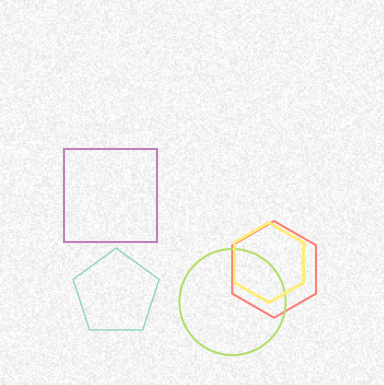[{"shape": "pentagon", "thickness": 1, "radius": 0.59, "center": [0.302, 0.238]}, {"shape": "hexagon", "thickness": 1.5, "radius": 0.63, "center": [0.712, 0.3]}, {"shape": "circle", "thickness": 1.5, "radius": 0.69, "center": [0.604, 0.215]}, {"shape": "square", "thickness": 1.5, "radius": 0.6, "center": [0.288, 0.491]}, {"shape": "hexagon", "thickness": 2, "radius": 0.52, "center": [0.699, 0.318]}]